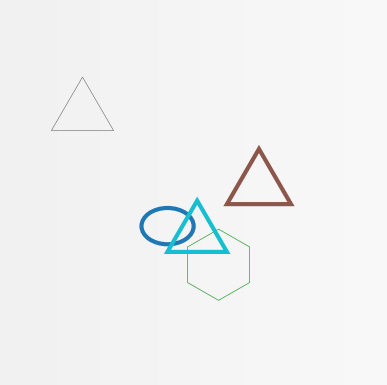[{"shape": "oval", "thickness": 3, "radius": 0.34, "center": [0.432, 0.413]}, {"shape": "hexagon", "thickness": 0.5, "radius": 0.46, "center": [0.564, 0.312]}, {"shape": "triangle", "thickness": 3, "radius": 0.48, "center": [0.668, 0.518]}, {"shape": "triangle", "thickness": 0.5, "radius": 0.46, "center": [0.213, 0.707]}, {"shape": "triangle", "thickness": 3, "radius": 0.44, "center": [0.509, 0.39]}]